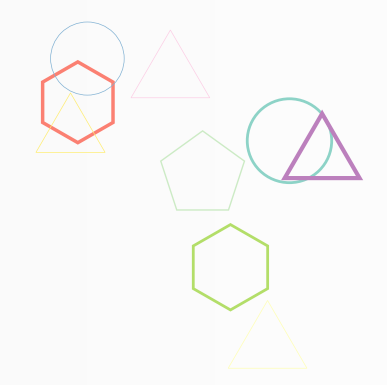[{"shape": "circle", "thickness": 2, "radius": 0.54, "center": [0.747, 0.634]}, {"shape": "triangle", "thickness": 0.5, "radius": 0.59, "center": [0.69, 0.102]}, {"shape": "hexagon", "thickness": 2.5, "radius": 0.52, "center": [0.201, 0.734]}, {"shape": "circle", "thickness": 0.5, "radius": 0.47, "center": [0.226, 0.848]}, {"shape": "hexagon", "thickness": 2, "radius": 0.55, "center": [0.595, 0.306]}, {"shape": "triangle", "thickness": 0.5, "radius": 0.59, "center": [0.44, 0.805]}, {"shape": "triangle", "thickness": 3, "radius": 0.56, "center": [0.831, 0.593]}, {"shape": "pentagon", "thickness": 1, "radius": 0.57, "center": [0.523, 0.546]}, {"shape": "triangle", "thickness": 0.5, "radius": 0.52, "center": [0.182, 0.656]}]